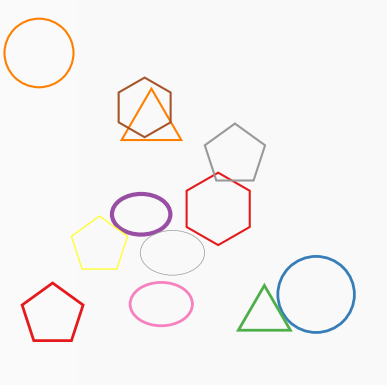[{"shape": "pentagon", "thickness": 2, "radius": 0.41, "center": [0.136, 0.182]}, {"shape": "hexagon", "thickness": 1.5, "radius": 0.47, "center": [0.563, 0.457]}, {"shape": "circle", "thickness": 2, "radius": 0.49, "center": [0.816, 0.235]}, {"shape": "triangle", "thickness": 2, "radius": 0.39, "center": [0.682, 0.181]}, {"shape": "oval", "thickness": 3, "radius": 0.38, "center": [0.364, 0.443]}, {"shape": "circle", "thickness": 1.5, "radius": 0.45, "center": [0.101, 0.862]}, {"shape": "triangle", "thickness": 1.5, "radius": 0.44, "center": [0.391, 0.681]}, {"shape": "pentagon", "thickness": 1, "radius": 0.38, "center": [0.257, 0.363]}, {"shape": "hexagon", "thickness": 1.5, "radius": 0.39, "center": [0.373, 0.721]}, {"shape": "oval", "thickness": 2, "radius": 0.4, "center": [0.416, 0.21]}, {"shape": "pentagon", "thickness": 1.5, "radius": 0.41, "center": [0.606, 0.597]}, {"shape": "oval", "thickness": 0.5, "radius": 0.42, "center": [0.445, 0.343]}]